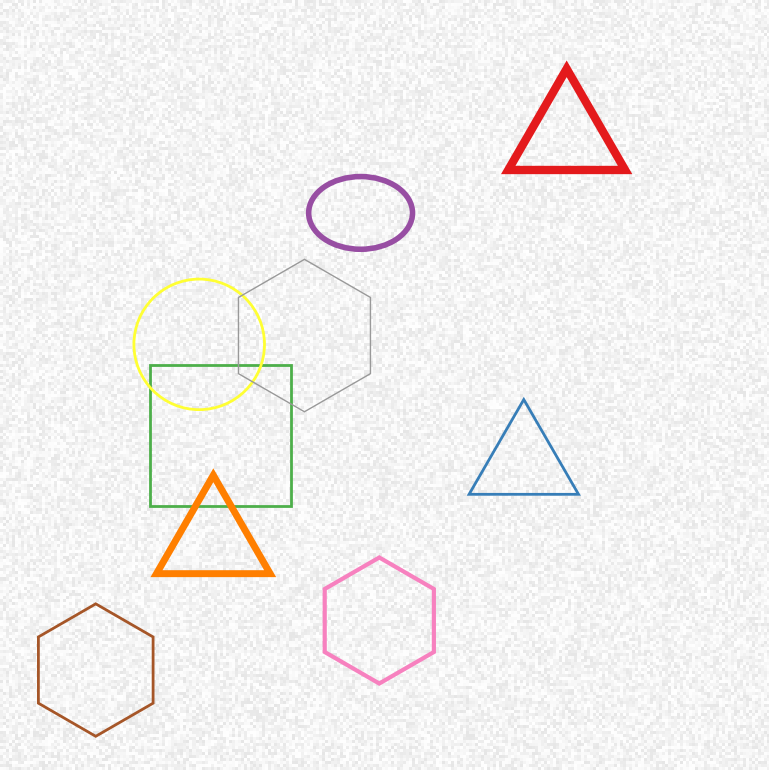[{"shape": "triangle", "thickness": 3, "radius": 0.44, "center": [0.736, 0.823]}, {"shape": "triangle", "thickness": 1, "radius": 0.41, "center": [0.68, 0.399]}, {"shape": "square", "thickness": 1, "radius": 0.46, "center": [0.286, 0.435]}, {"shape": "oval", "thickness": 2, "radius": 0.34, "center": [0.468, 0.723]}, {"shape": "triangle", "thickness": 2.5, "radius": 0.43, "center": [0.277, 0.298]}, {"shape": "circle", "thickness": 1, "radius": 0.42, "center": [0.259, 0.553]}, {"shape": "hexagon", "thickness": 1, "radius": 0.43, "center": [0.124, 0.13]}, {"shape": "hexagon", "thickness": 1.5, "radius": 0.41, "center": [0.493, 0.194]}, {"shape": "hexagon", "thickness": 0.5, "radius": 0.49, "center": [0.395, 0.564]}]